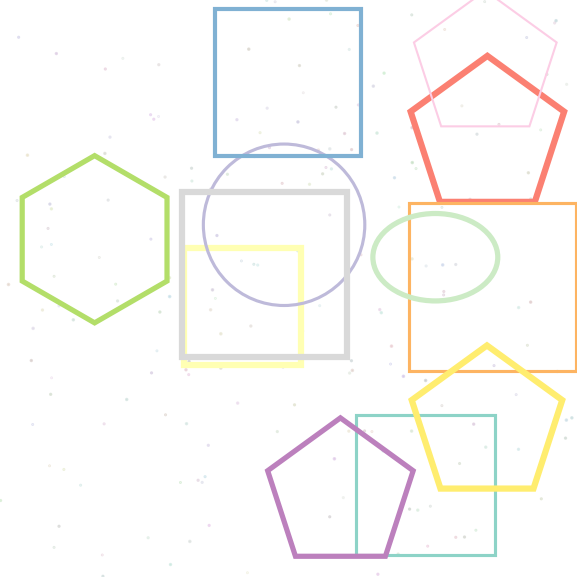[{"shape": "square", "thickness": 1.5, "radius": 0.6, "center": [0.737, 0.159]}, {"shape": "square", "thickness": 3, "radius": 0.51, "center": [0.42, 0.468]}, {"shape": "circle", "thickness": 1.5, "radius": 0.7, "center": [0.492, 0.61]}, {"shape": "pentagon", "thickness": 3, "radius": 0.7, "center": [0.844, 0.763]}, {"shape": "square", "thickness": 2, "radius": 0.64, "center": [0.499, 0.856]}, {"shape": "square", "thickness": 1.5, "radius": 0.72, "center": [0.852, 0.502]}, {"shape": "hexagon", "thickness": 2.5, "radius": 0.72, "center": [0.164, 0.585]}, {"shape": "pentagon", "thickness": 1, "radius": 0.65, "center": [0.84, 0.885]}, {"shape": "square", "thickness": 3, "radius": 0.71, "center": [0.457, 0.524]}, {"shape": "pentagon", "thickness": 2.5, "radius": 0.66, "center": [0.589, 0.143]}, {"shape": "oval", "thickness": 2.5, "radius": 0.54, "center": [0.754, 0.554]}, {"shape": "pentagon", "thickness": 3, "radius": 0.69, "center": [0.843, 0.264]}]